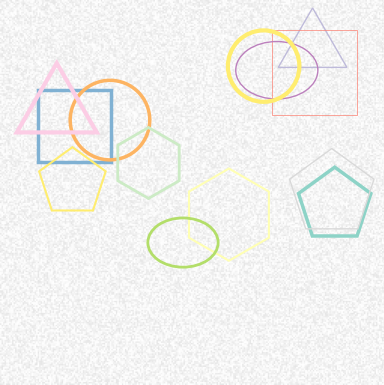[{"shape": "pentagon", "thickness": 2.5, "radius": 0.49, "center": [0.869, 0.467]}, {"shape": "hexagon", "thickness": 1.5, "radius": 0.6, "center": [0.595, 0.443]}, {"shape": "triangle", "thickness": 1, "radius": 0.51, "center": [0.812, 0.876]}, {"shape": "square", "thickness": 0.5, "radius": 0.55, "center": [0.818, 0.812]}, {"shape": "square", "thickness": 2.5, "radius": 0.47, "center": [0.193, 0.672]}, {"shape": "circle", "thickness": 2.5, "radius": 0.52, "center": [0.286, 0.688]}, {"shape": "oval", "thickness": 2, "radius": 0.46, "center": [0.475, 0.37]}, {"shape": "triangle", "thickness": 3, "radius": 0.6, "center": [0.147, 0.716]}, {"shape": "pentagon", "thickness": 1, "radius": 0.58, "center": [0.862, 0.499]}, {"shape": "oval", "thickness": 1, "radius": 0.53, "center": [0.719, 0.817]}, {"shape": "hexagon", "thickness": 2, "radius": 0.46, "center": [0.386, 0.577]}, {"shape": "pentagon", "thickness": 1.5, "radius": 0.45, "center": [0.188, 0.527]}, {"shape": "circle", "thickness": 3, "radius": 0.46, "center": [0.685, 0.828]}]